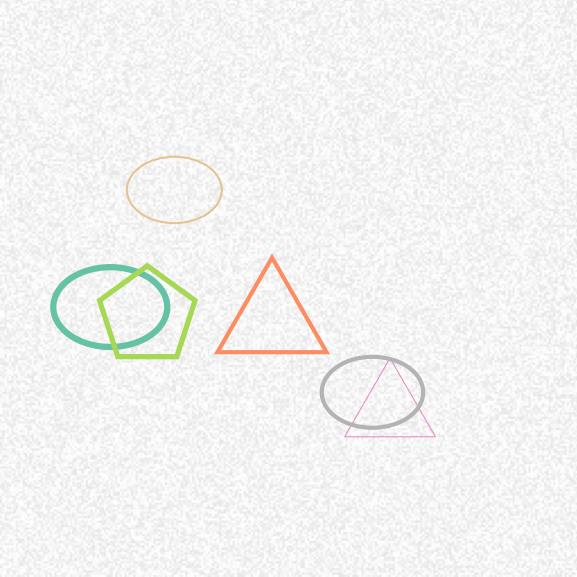[{"shape": "oval", "thickness": 3, "radius": 0.49, "center": [0.191, 0.467]}, {"shape": "triangle", "thickness": 2, "radius": 0.55, "center": [0.471, 0.444]}, {"shape": "triangle", "thickness": 0.5, "radius": 0.45, "center": [0.675, 0.288]}, {"shape": "pentagon", "thickness": 2.5, "radius": 0.43, "center": [0.255, 0.452]}, {"shape": "oval", "thickness": 1, "radius": 0.41, "center": [0.302, 0.67]}, {"shape": "oval", "thickness": 2, "radius": 0.44, "center": [0.645, 0.32]}]